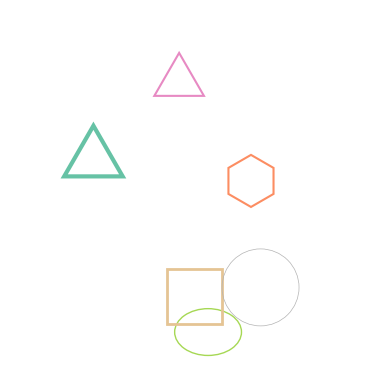[{"shape": "triangle", "thickness": 3, "radius": 0.44, "center": [0.243, 0.586]}, {"shape": "hexagon", "thickness": 1.5, "radius": 0.34, "center": [0.652, 0.53]}, {"shape": "triangle", "thickness": 1.5, "radius": 0.37, "center": [0.465, 0.788]}, {"shape": "oval", "thickness": 1, "radius": 0.43, "center": [0.54, 0.138]}, {"shape": "square", "thickness": 2, "radius": 0.36, "center": [0.505, 0.229]}, {"shape": "circle", "thickness": 0.5, "radius": 0.5, "center": [0.677, 0.254]}]